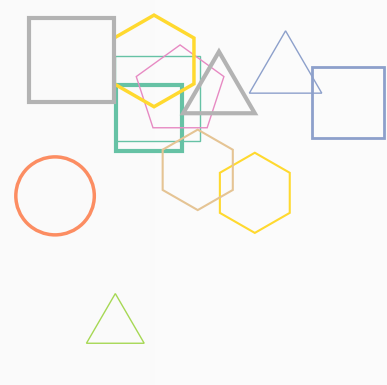[{"shape": "square", "thickness": 3, "radius": 0.43, "center": [0.384, 0.693]}, {"shape": "square", "thickness": 1, "radius": 0.55, "center": [0.407, 0.744]}, {"shape": "circle", "thickness": 2.5, "radius": 0.51, "center": [0.142, 0.491]}, {"shape": "triangle", "thickness": 1, "radius": 0.54, "center": [0.737, 0.812]}, {"shape": "square", "thickness": 2, "radius": 0.46, "center": [0.898, 0.733]}, {"shape": "pentagon", "thickness": 1, "radius": 0.59, "center": [0.465, 0.764]}, {"shape": "triangle", "thickness": 1, "radius": 0.43, "center": [0.298, 0.151]}, {"shape": "hexagon", "thickness": 1.5, "radius": 0.52, "center": [0.658, 0.499]}, {"shape": "hexagon", "thickness": 2.5, "radius": 0.59, "center": [0.397, 0.842]}, {"shape": "hexagon", "thickness": 1.5, "radius": 0.52, "center": [0.51, 0.559]}, {"shape": "triangle", "thickness": 3, "radius": 0.53, "center": [0.565, 0.759]}, {"shape": "square", "thickness": 3, "radius": 0.55, "center": [0.184, 0.843]}]